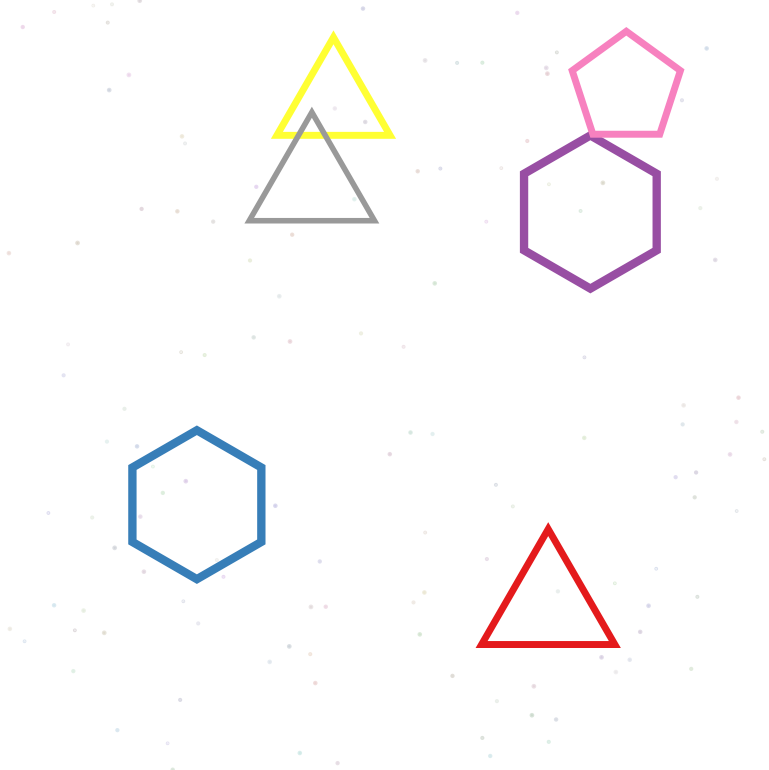[{"shape": "triangle", "thickness": 2.5, "radius": 0.5, "center": [0.712, 0.213]}, {"shape": "hexagon", "thickness": 3, "radius": 0.48, "center": [0.256, 0.345]}, {"shape": "hexagon", "thickness": 3, "radius": 0.5, "center": [0.767, 0.725]}, {"shape": "triangle", "thickness": 2.5, "radius": 0.42, "center": [0.433, 0.867]}, {"shape": "pentagon", "thickness": 2.5, "radius": 0.37, "center": [0.813, 0.885]}, {"shape": "triangle", "thickness": 2, "radius": 0.47, "center": [0.405, 0.76]}]